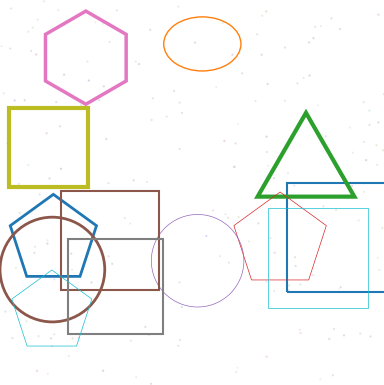[{"shape": "square", "thickness": 1.5, "radius": 0.71, "center": [0.886, 0.384]}, {"shape": "pentagon", "thickness": 2, "radius": 0.59, "center": [0.139, 0.377]}, {"shape": "oval", "thickness": 1, "radius": 0.5, "center": [0.526, 0.886]}, {"shape": "triangle", "thickness": 3, "radius": 0.73, "center": [0.795, 0.562]}, {"shape": "pentagon", "thickness": 0.5, "radius": 0.63, "center": [0.728, 0.375]}, {"shape": "circle", "thickness": 0.5, "radius": 0.6, "center": [0.513, 0.323]}, {"shape": "circle", "thickness": 2, "radius": 0.68, "center": [0.136, 0.3]}, {"shape": "square", "thickness": 1.5, "radius": 0.64, "center": [0.286, 0.375]}, {"shape": "hexagon", "thickness": 2.5, "radius": 0.6, "center": [0.223, 0.85]}, {"shape": "square", "thickness": 1.5, "radius": 0.62, "center": [0.3, 0.256]}, {"shape": "square", "thickness": 3, "radius": 0.51, "center": [0.126, 0.618]}, {"shape": "pentagon", "thickness": 0.5, "radius": 0.55, "center": [0.135, 0.19]}, {"shape": "square", "thickness": 0.5, "radius": 0.65, "center": [0.825, 0.331]}]